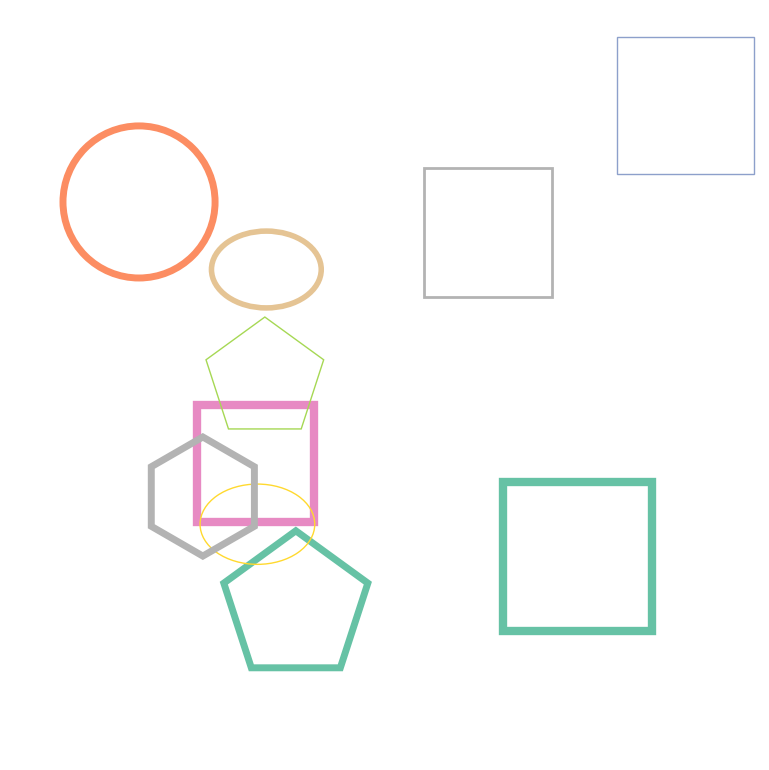[{"shape": "square", "thickness": 3, "radius": 0.48, "center": [0.75, 0.277]}, {"shape": "pentagon", "thickness": 2.5, "radius": 0.49, "center": [0.384, 0.212]}, {"shape": "circle", "thickness": 2.5, "radius": 0.49, "center": [0.181, 0.738]}, {"shape": "square", "thickness": 0.5, "radius": 0.45, "center": [0.891, 0.862]}, {"shape": "square", "thickness": 3, "radius": 0.38, "center": [0.332, 0.398]}, {"shape": "pentagon", "thickness": 0.5, "radius": 0.4, "center": [0.344, 0.508]}, {"shape": "oval", "thickness": 0.5, "radius": 0.37, "center": [0.334, 0.319]}, {"shape": "oval", "thickness": 2, "radius": 0.36, "center": [0.346, 0.65]}, {"shape": "hexagon", "thickness": 2.5, "radius": 0.39, "center": [0.263, 0.355]}, {"shape": "square", "thickness": 1, "radius": 0.42, "center": [0.634, 0.698]}]